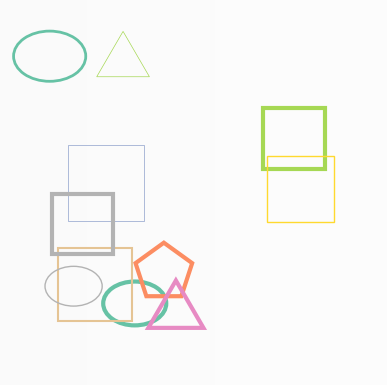[{"shape": "oval", "thickness": 3, "radius": 0.41, "center": [0.348, 0.212]}, {"shape": "oval", "thickness": 2, "radius": 0.47, "center": [0.128, 0.854]}, {"shape": "pentagon", "thickness": 3, "radius": 0.38, "center": [0.423, 0.293]}, {"shape": "square", "thickness": 0.5, "radius": 0.49, "center": [0.273, 0.524]}, {"shape": "triangle", "thickness": 3, "radius": 0.41, "center": [0.454, 0.189]}, {"shape": "square", "thickness": 3, "radius": 0.4, "center": [0.759, 0.641]}, {"shape": "triangle", "thickness": 0.5, "radius": 0.39, "center": [0.318, 0.84]}, {"shape": "square", "thickness": 1, "radius": 0.43, "center": [0.776, 0.509]}, {"shape": "square", "thickness": 1.5, "radius": 0.48, "center": [0.245, 0.262]}, {"shape": "square", "thickness": 3, "radius": 0.39, "center": [0.213, 0.418]}, {"shape": "oval", "thickness": 1, "radius": 0.37, "center": [0.19, 0.257]}]